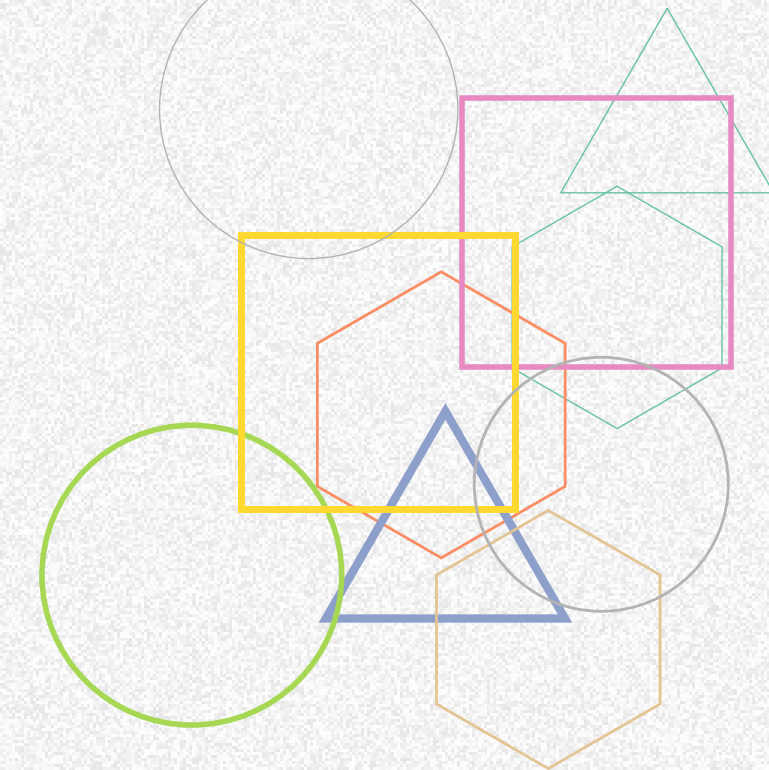[{"shape": "hexagon", "thickness": 0.5, "radius": 0.79, "center": [0.801, 0.601]}, {"shape": "triangle", "thickness": 0.5, "radius": 0.8, "center": [0.866, 0.829]}, {"shape": "hexagon", "thickness": 1, "radius": 0.93, "center": [0.573, 0.461]}, {"shape": "triangle", "thickness": 3, "radius": 0.9, "center": [0.578, 0.286]}, {"shape": "square", "thickness": 2, "radius": 0.87, "center": [0.774, 0.698]}, {"shape": "circle", "thickness": 2, "radius": 0.97, "center": [0.249, 0.253]}, {"shape": "square", "thickness": 2.5, "radius": 0.89, "center": [0.491, 0.517]}, {"shape": "hexagon", "thickness": 1, "radius": 0.84, "center": [0.712, 0.17]}, {"shape": "circle", "thickness": 0.5, "radius": 0.97, "center": [0.401, 0.858]}, {"shape": "circle", "thickness": 1, "radius": 0.82, "center": [0.781, 0.371]}]